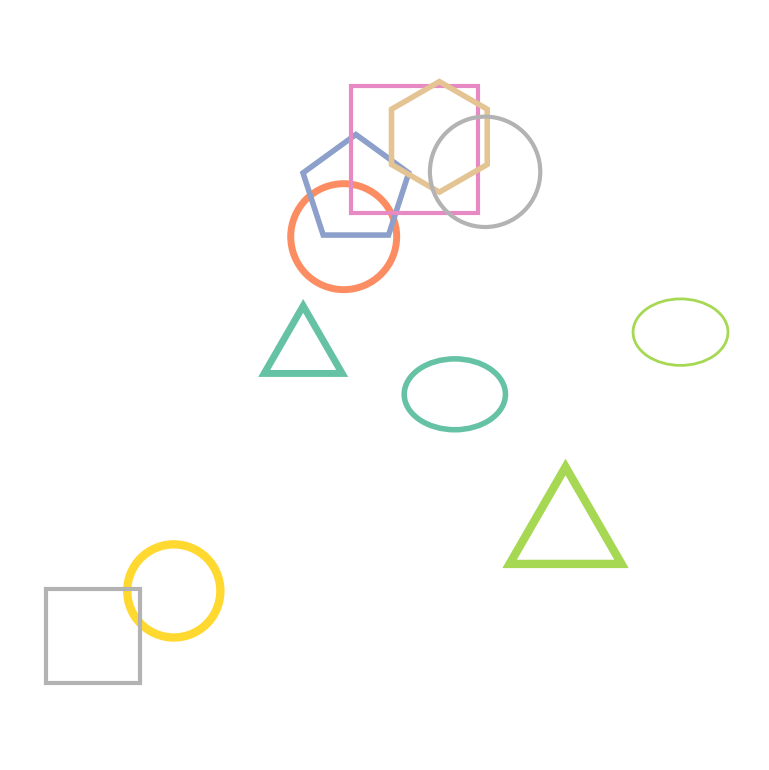[{"shape": "oval", "thickness": 2, "radius": 0.33, "center": [0.591, 0.488]}, {"shape": "triangle", "thickness": 2.5, "radius": 0.29, "center": [0.394, 0.544]}, {"shape": "circle", "thickness": 2.5, "radius": 0.34, "center": [0.446, 0.693]}, {"shape": "pentagon", "thickness": 2, "radius": 0.36, "center": [0.462, 0.753]}, {"shape": "square", "thickness": 1.5, "radius": 0.41, "center": [0.538, 0.805]}, {"shape": "oval", "thickness": 1, "radius": 0.31, "center": [0.884, 0.569]}, {"shape": "triangle", "thickness": 3, "radius": 0.42, "center": [0.734, 0.31]}, {"shape": "circle", "thickness": 3, "radius": 0.3, "center": [0.226, 0.233]}, {"shape": "hexagon", "thickness": 2, "radius": 0.36, "center": [0.571, 0.822]}, {"shape": "square", "thickness": 1.5, "radius": 0.31, "center": [0.121, 0.174]}, {"shape": "circle", "thickness": 1.5, "radius": 0.36, "center": [0.63, 0.777]}]